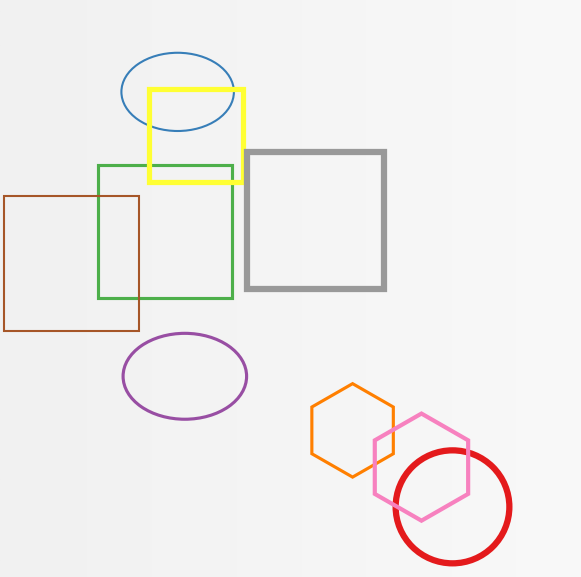[{"shape": "circle", "thickness": 3, "radius": 0.49, "center": [0.779, 0.121]}, {"shape": "oval", "thickness": 1, "radius": 0.48, "center": [0.306, 0.84]}, {"shape": "square", "thickness": 1.5, "radius": 0.58, "center": [0.284, 0.598]}, {"shape": "oval", "thickness": 1.5, "radius": 0.53, "center": [0.318, 0.348]}, {"shape": "hexagon", "thickness": 1.5, "radius": 0.4, "center": [0.607, 0.254]}, {"shape": "square", "thickness": 2.5, "radius": 0.4, "center": [0.337, 0.765]}, {"shape": "square", "thickness": 1, "radius": 0.58, "center": [0.123, 0.544]}, {"shape": "hexagon", "thickness": 2, "radius": 0.46, "center": [0.725, 0.19]}, {"shape": "square", "thickness": 3, "radius": 0.59, "center": [0.543, 0.617]}]